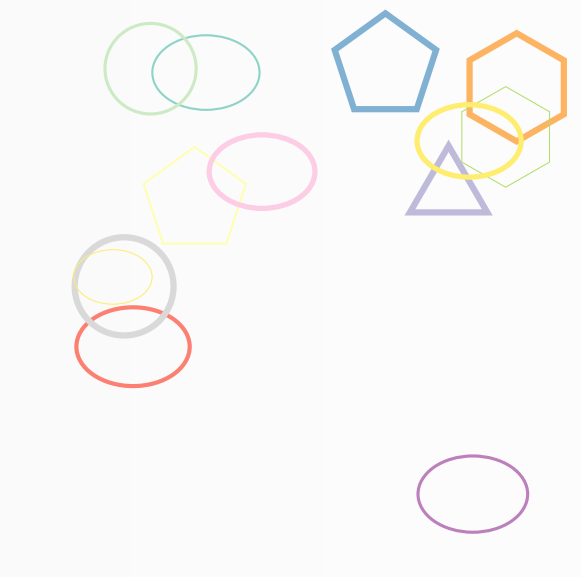[{"shape": "oval", "thickness": 1, "radius": 0.46, "center": [0.354, 0.873]}, {"shape": "pentagon", "thickness": 1, "radius": 0.46, "center": [0.335, 0.652]}, {"shape": "triangle", "thickness": 3, "radius": 0.38, "center": [0.772, 0.67]}, {"shape": "oval", "thickness": 2, "radius": 0.49, "center": [0.229, 0.399]}, {"shape": "pentagon", "thickness": 3, "radius": 0.46, "center": [0.663, 0.884]}, {"shape": "hexagon", "thickness": 3, "radius": 0.47, "center": [0.889, 0.848]}, {"shape": "hexagon", "thickness": 0.5, "radius": 0.44, "center": [0.87, 0.762]}, {"shape": "oval", "thickness": 2.5, "radius": 0.45, "center": [0.451, 0.702]}, {"shape": "circle", "thickness": 3, "radius": 0.43, "center": [0.214, 0.503]}, {"shape": "oval", "thickness": 1.5, "radius": 0.47, "center": [0.813, 0.144]}, {"shape": "circle", "thickness": 1.5, "radius": 0.39, "center": [0.259, 0.88]}, {"shape": "oval", "thickness": 2.5, "radius": 0.45, "center": [0.807, 0.755]}, {"shape": "oval", "thickness": 0.5, "radius": 0.34, "center": [0.194, 0.52]}]